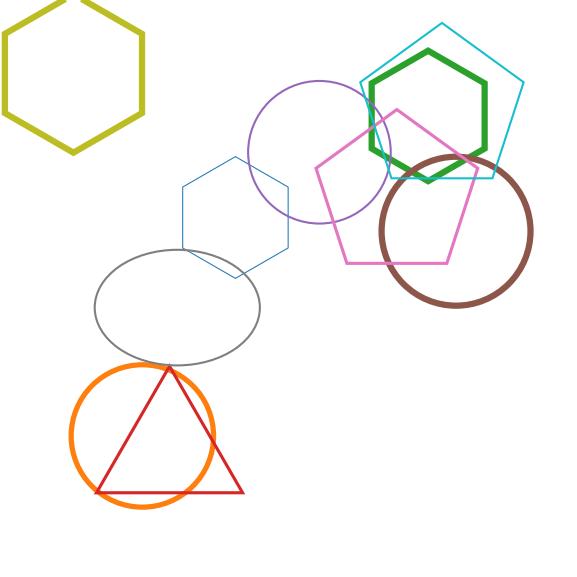[{"shape": "hexagon", "thickness": 0.5, "radius": 0.53, "center": [0.408, 0.623]}, {"shape": "circle", "thickness": 2.5, "radius": 0.62, "center": [0.247, 0.244]}, {"shape": "hexagon", "thickness": 3, "radius": 0.56, "center": [0.741, 0.798]}, {"shape": "triangle", "thickness": 1.5, "radius": 0.73, "center": [0.294, 0.219]}, {"shape": "circle", "thickness": 1, "radius": 0.62, "center": [0.553, 0.735]}, {"shape": "circle", "thickness": 3, "radius": 0.64, "center": [0.79, 0.599]}, {"shape": "pentagon", "thickness": 1.5, "radius": 0.74, "center": [0.687, 0.662]}, {"shape": "oval", "thickness": 1, "radius": 0.71, "center": [0.307, 0.466]}, {"shape": "hexagon", "thickness": 3, "radius": 0.69, "center": [0.127, 0.872]}, {"shape": "pentagon", "thickness": 1, "radius": 0.74, "center": [0.765, 0.811]}]